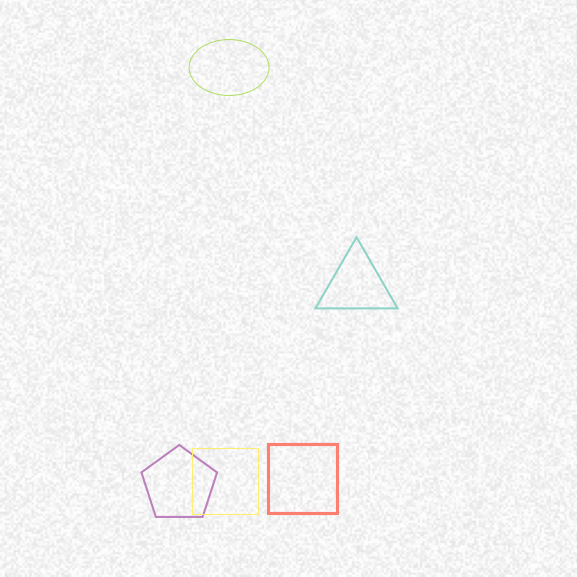[{"shape": "triangle", "thickness": 1, "radius": 0.41, "center": [0.617, 0.506]}, {"shape": "square", "thickness": 1.5, "radius": 0.3, "center": [0.524, 0.171]}, {"shape": "oval", "thickness": 0.5, "radius": 0.35, "center": [0.397, 0.882]}, {"shape": "pentagon", "thickness": 1, "radius": 0.34, "center": [0.31, 0.16]}, {"shape": "square", "thickness": 0.5, "radius": 0.29, "center": [0.389, 0.166]}]